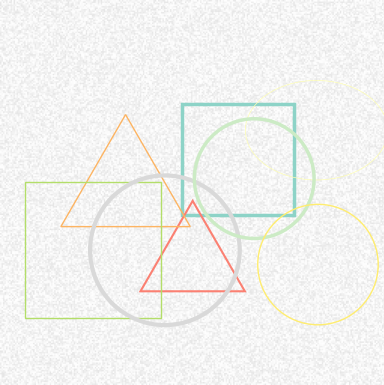[{"shape": "square", "thickness": 2.5, "radius": 0.72, "center": [0.618, 0.586]}, {"shape": "oval", "thickness": 0.5, "radius": 0.92, "center": [0.822, 0.662]}, {"shape": "triangle", "thickness": 1.5, "radius": 0.78, "center": [0.5, 0.322]}, {"shape": "triangle", "thickness": 1, "radius": 0.97, "center": [0.326, 0.508]}, {"shape": "square", "thickness": 1, "radius": 0.88, "center": [0.241, 0.35]}, {"shape": "circle", "thickness": 3, "radius": 0.97, "center": [0.428, 0.35]}, {"shape": "circle", "thickness": 2.5, "radius": 0.78, "center": [0.66, 0.536]}, {"shape": "circle", "thickness": 1, "radius": 0.78, "center": [0.826, 0.313]}]